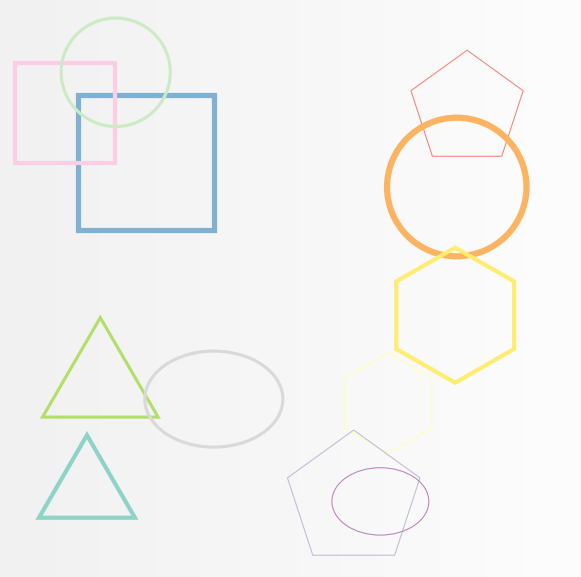[{"shape": "triangle", "thickness": 2, "radius": 0.48, "center": [0.15, 0.15]}, {"shape": "hexagon", "thickness": 0.5, "radius": 0.43, "center": [0.668, 0.301]}, {"shape": "pentagon", "thickness": 0.5, "radius": 0.6, "center": [0.609, 0.135]}, {"shape": "pentagon", "thickness": 0.5, "radius": 0.51, "center": [0.804, 0.811]}, {"shape": "square", "thickness": 2.5, "radius": 0.59, "center": [0.251, 0.718]}, {"shape": "circle", "thickness": 3, "radius": 0.6, "center": [0.786, 0.675]}, {"shape": "triangle", "thickness": 1.5, "radius": 0.57, "center": [0.173, 0.334]}, {"shape": "square", "thickness": 2, "radius": 0.43, "center": [0.112, 0.804]}, {"shape": "oval", "thickness": 1.5, "radius": 0.59, "center": [0.368, 0.308]}, {"shape": "oval", "thickness": 0.5, "radius": 0.42, "center": [0.654, 0.131]}, {"shape": "circle", "thickness": 1.5, "radius": 0.47, "center": [0.199, 0.874]}, {"shape": "hexagon", "thickness": 2, "radius": 0.58, "center": [0.783, 0.453]}]